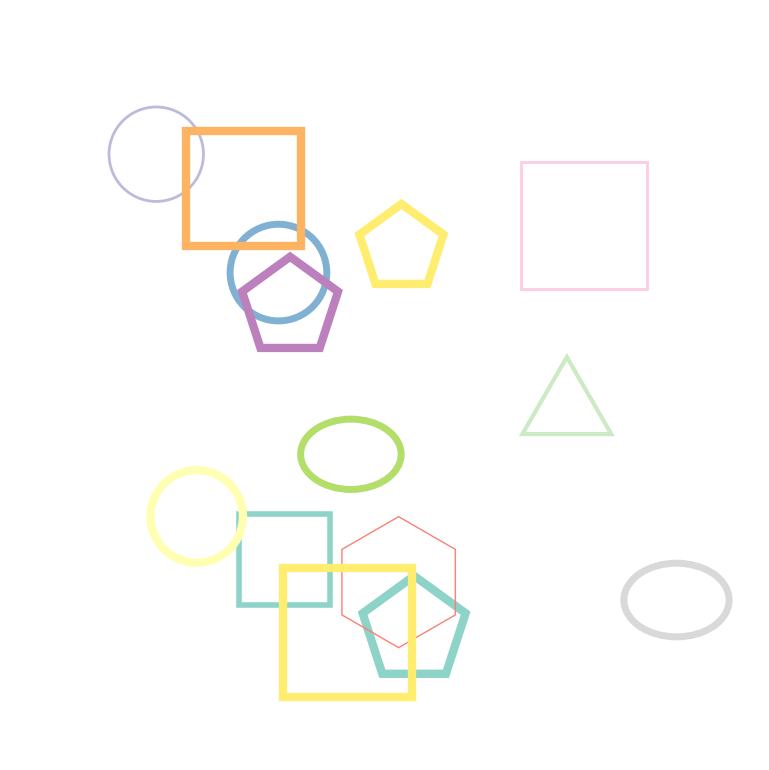[{"shape": "pentagon", "thickness": 3, "radius": 0.35, "center": [0.538, 0.182]}, {"shape": "square", "thickness": 2, "radius": 0.3, "center": [0.369, 0.273]}, {"shape": "circle", "thickness": 3, "radius": 0.3, "center": [0.255, 0.329]}, {"shape": "circle", "thickness": 1, "radius": 0.31, "center": [0.203, 0.8]}, {"shape": "hexagon", "thickness": 0.5, "radius": 0.43, "center": [0.518, 0.244]}, {"shape": "circle", "thickness": 2.5, "radius": 0.31, "center": [0.362, 0.646]}, {"shape": "square", "thickness": 3, "radius": 0.37, "center": [0.316, 0.755]}, {"shape": "oval", "thickness": 2.5, "radius": 0.33, "center": [0.456, 0.41]}, {"shape": "square", "thickness": 1, "radius": 0.41, "center": [0.759, 0.708]}, {"shape": "oval", "thickness": 2.5, "radius": 0.34, "center": [0.879, 0.221]}, {"shape": "pentagon", "thickness": 3, "radius": 0.33, "center": [0.377, 0.601]}, {"shape": "triangle", "thickness": 1.5, "radius": 0.33, "center": [0.736, 0.47]}, {"shape": "square", "thickness": 3, "radius": 0.42, "center": [0.452, 0.178]}, {"shape": "pentagon", "thickness": 3, "radius": 0.29, "center": [0.521, 0.678]}]